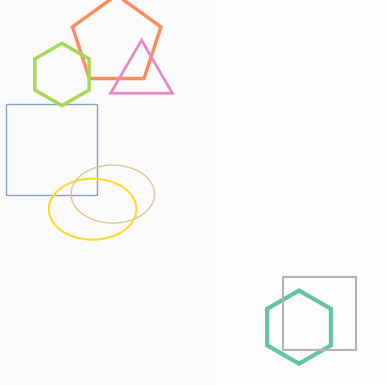[{"shape": "hexagon", "thickness": 3, "radius": 0.48, "center": [0.772, 0.15]}, {"shape": "pentagon", "thickness": 2.5, "radius": 0.6, "center": [0.301, 0.893]}, {"shape": "square", "thickness": 1, "radius": 0.59, "center": [0.134, 0.612]}, {"shape": "triangle", "thickness": 2, "radius": 0.46, "center": [0.365, 0.804]}, {"shape": "hexagon", "thickness": 2.5, "radius": 0.4, "center": [0.16, 0.807]}, {"shape": "oval", "thickness": 1.5, "radius": 0.57, "center": [0.239, 0.457]}, {"shape": "oval", "thickness": 1, "radius": 0.54, "center": [0.291, 0.496]}, {"shape": "square", "thickness": 1.5, "radius": 0.47, "center": [0.824, 0.185]}]